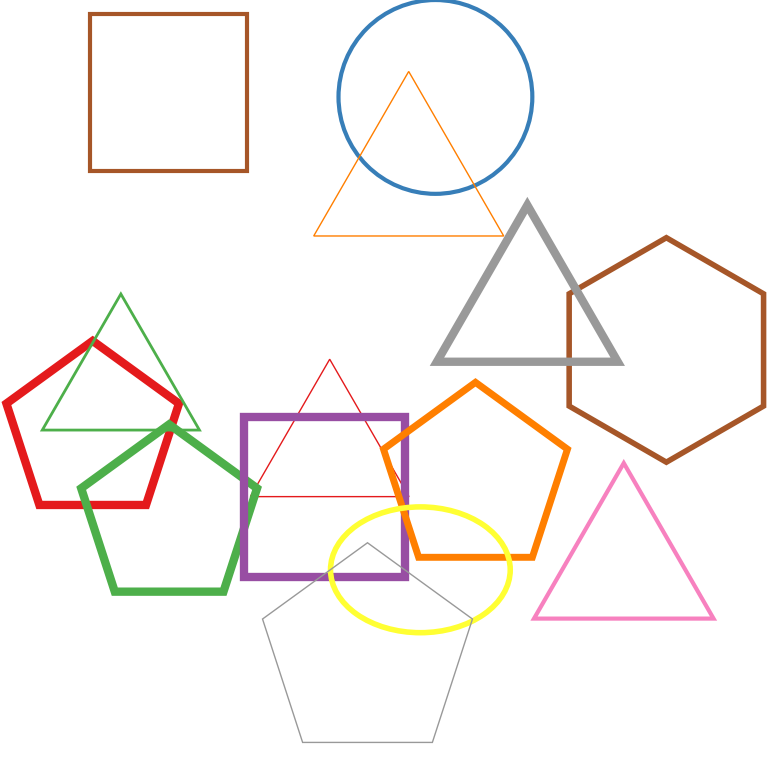[{"shape": "triangle", "thickness": 0.5, "radius": 0.59, "center": [0.428, 0.415]}, {"shape": "pentagon", "thickness": 3, "radius": 0.59, "center": [0.12, 0.44]}, {"shape": "circle", "thickness": 1.5, "radius": 0.63, "center": [0.565, 0.874]}, {"shape": "triangle", "thickness": 1, "radius": 0.59, "center": [0.157, 0.5]}, {"shape": "pentagon", "thickness": 3, "radius": 0.6, "center": [0.22, 0.329]}, {"shape": "square", "thickness": 3, "radius": 0.52, "center": [0.421, 0.355]}, {"shape": "triangle", "thickness": 0.5, "radius": 0.71, "center": [0.531, 0.765]}, {"shape": "pentagon", "thickness": 2.5, "radius": 0.63, "center": [0.618, 0.378]}, {"shape": "oval", "thickness": 2, "radius": 0.58, "center": [0.546, 0.26]}, {"shape": "square", "thickness": 1.5, "radius": 0.51, "center": [0.219, 0.88]}, {"shape": "hexagon", "thickness": 2, "radius": 0.73, "center": [0.865, 0.546]}, {"shape": "triangle", "thickness": 1.5, "radius": 0.67, "center": [0.81, 0.264]}, {"shape": "triangle", "thickness": 3, "radius": 0.68, "center": [0.685, 0.598]}, {"shape": "pentagon", "thickness": 0.5, "radius": 0.72, "center": [0.477, 0.152]}]